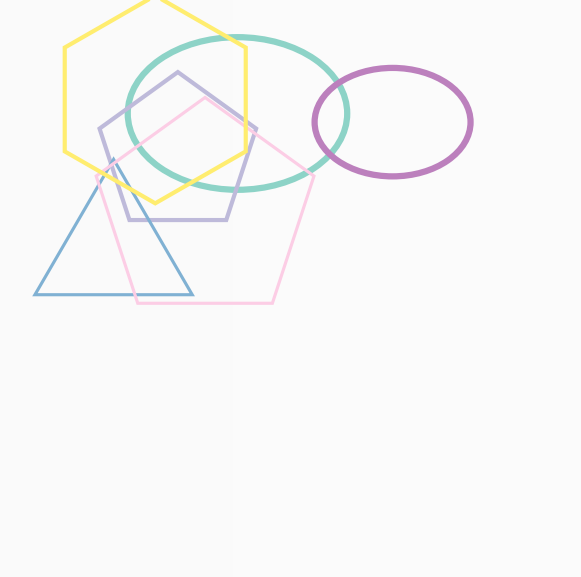[{"shape": "oval", "thickness": 3, "radius": 0.94, "center": [0.409, 0.803]}, {"shape": "pentagon", "thickness": 2, "radius": 0.71, "center": [0.306, 0.733]}, {"shape": "triangle", "thickness": 1.5, "radius": 0.78, "center": [0.195, 0.567]}, {"shape": "pentagon", "thickness": 1.5, "radius": 0.99, "center": [0.353, 0.633]}, {"shape": "oval", "thickness": 3, "radius": 0.67, "center": [0.675, 0.788]}, {"shape": "hexagon", "thickness": 2, "radius": 0.9, "center": [0.267, 0.827]}]